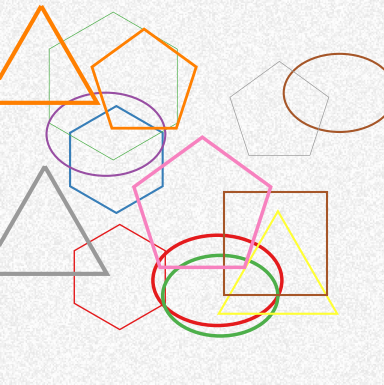[{"shape": "hexagon", "thickness": 1, "radius": 0.68, "center": [0.311, 0.28]}, {"shape": "oval", "thickness": 2.5, "radius": 0.84, "center": [0.565, 0.272]}, {"shape": "hexagon", "thickness": 1.5, "radius": 0.69, "center": [0.302, 0.586]}, {"shape": "hexagon", "thickness": 0.5, "radius": 0.96, "center": [0.294, 0.776]}, {"shape": "oval", "thickness": 2.5, "radius": 0.75, "center": [0.572, 0.232]}, {"shape": "oval", "thickness": 1.5, "radius": 0.77, "center": [0.275, 0.651]}, {"shape": "pentagon", "thickness": 2, "radius": 0.71, "center": [0.374, 0.782]}, {"shape": "triangle", "thickness": 3, "radius": 0.84, "center": [0.107, 0.817]}, {"shape": "triangle", "thickness": 1.5, "radius": 0.89, "center": [0.722, 0.274]}, {"shape": "oval", "thickness": 1.5, "radius": 0.73, "center": [0.882, 0.759]}, {"shape": "square", "thickness": 1.5, "radius": 0.67, "center": [0.715, 0.369]}, {"shape": "pentagon", "thickness": 2.5, "radius": 0.93, "center": [0.525, 0.457]}, {"shape": "triangle", "thickness": 3, "radius": 0.93, "center": [0.116, 0.382]}, {"shape": "pentagon", "thickness": 0.5, "radius": 0.67, "center": [0.726, 0.706]}]